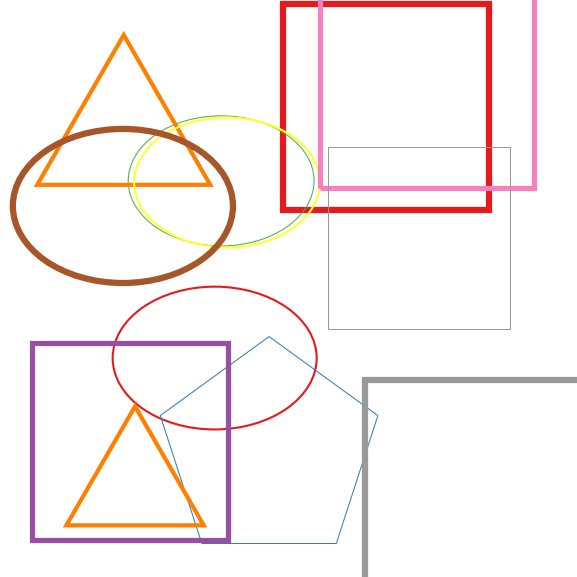[{"shape": "oval", "thickness": 1, "radius": 0.88, "center": [0.372, 0.379]}, {"shape": "square", "thickness": 3, "radius": 0.89, "center": [0.669, 0.814]}, {"shape": "pentagon", "thickness": 0.5, "radius": 0.99, "center": [0.466, 0.218]}, {"shape": "oval", "thickness": 0.5, "radius": 0.8, "center": [0.383, 0.686]}, {"shape": "square", "thickness": 2.5, "radius": 0.85, "center": [0.225, 0.235]}, {"shape": "triangle", "thickness": 2, "radius": 0.69, "center": [0.234, 0.158]}, {"shape": "triangle", "thickness": 2, "radius": 0.86, "center": [0.214, 0.766]}, {"shape": "oval", "thickness": 1, "radius": 0.8, "center": [0.393, 0.683]}, {"shape": "oval", "thickness": 3, "radius": 0.95, "center": [0.213, 0.642]}, {"shape": "square", "thickness": 2.5, "radius": 0.93, "center": [0.74, 0.859]}, {"shape": "square", "thickness": 3, "radius": 1.0, "center": [0.831, 0.142]}, {"shape": "square", "thickness": 0.5, "radius": 0.79, "center": [0.726, 0.587]}]